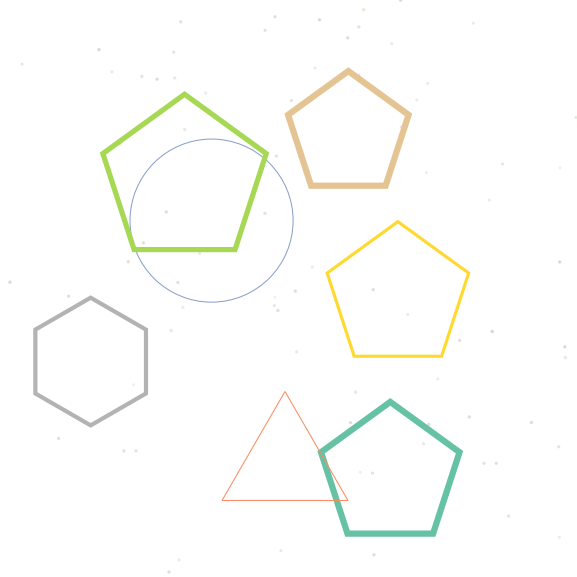[{"shape": "pentagon", "thickness": 3, "radius": 0.63, "center": [0.676, 0.177]}, {"shape": "triangle", "thickness": 0.5, "radius": 0.63, "center": [0.494, 0.195]}, {"shape": "circle", "thickness": 0.5, "radius": 0.71, "center": [0.366, 0.617]}, {"shape": "pentagon", "thickness": 2.5, "radius": 0.74, "center": [0.32, 0.687]}, {"shape": "pentagon", "thickness": 1.5, "radius": 0.64, "center": [0.689, 0.486]}, {"shape": "pentagon", "thickness": 3, "radius": 0.55, "center": [0.603, 0.766]}, {"shape": "hexagon", "thickness": 2, "radius": 0.55, "center": [0.157, 0.373]}]